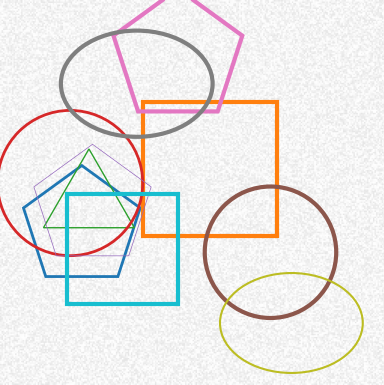[{"shape": "pentagon", "thickness": 2, "radius": 0.8, "center": [0.213, 0.411]}, {"shape": "square", "thickness": 3, "radius": 0.87, "center": [0.546, 0.56]}, {"shape": "triangle", "thickness": 1, "radius": 0.68, "center": [0.231, 0.477]}, {"shape": "circle", "thickness": 2, "radius": 0.94, "center": [0.182, 0.525]}, {"shape": "pentagon", "thickness": 0.5, "radius": 0.8, "center": [0.24, 0.465]}, {"shape": "circle", "thickness": 3, "radius": 0.85, "center": [0.703, 0.345]}, {"shape": "pentagon", "thickness": 3, "radius": 0.88, "center": [0.462, 0.853]}, {"shape": "oval", "thickness": 3, "radius": 0.99, "center": [0.355, 0.783]}, {"shape": "oval", "thickness": 1.5, "radius": 0.93, "center": [0.757, 0.161]}, {"shape": "square", "thickness": 3, "radius": 0.72, "center": [0.318, 0.353]}]